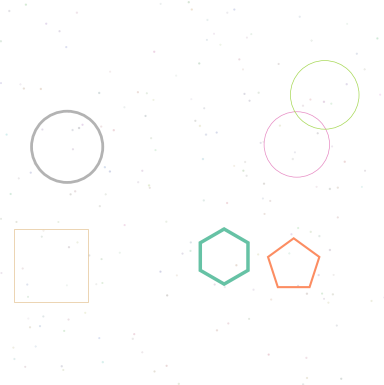[{"shape": "hexagon", "thickness": 2.5, "radius": 0.36, "center": [0.582, 0.334]}, {"shape": "pentagon", "thickness": 1.5, "radius": 0.35, "center": [0.763, 0.311]}, {"shape": "circle", "thickness": 0.5, "radius": 0.43, "center": [0.771, 0.625]}, {"shape": "circle", "thickness": 0.5, "radius": 0.45, "center": [0.843, 0.754]}, {"shape": "square", "thickness": 0.5, "radius": 0.48, "center": [0.132, 0.31]}, {"shape": "circle", "thickness": 2, "radius": 0.46, "center": [0.174, 0.619]}]